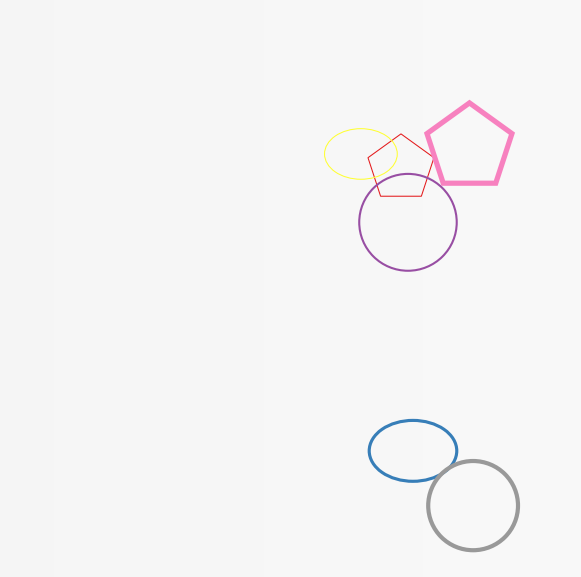[{"shape": "pentagon", "thickness": 0.5, "radius": 0.3, "center": [0.69, 0.708]}, {"shape": "oval", "thickness": 1.5, "radius": 0.38, "center": [0.711, 0.218]}, {"shape": "circle", "thickness": 1, "radius": 0.42, "center": [0.702, 0.614]}, {"shape": "oval", "thickness": 0.5, "radius": 0.31, "center": [0.621, 0.733]}, {"shape": "pentagon", "thickness": 2.5, "radius": 0.38, "center": [0.808, 0.744]}, {"shape": "circle", "thickness": 2, "radius": 0.39, "center": [0.814, 0.124]}]